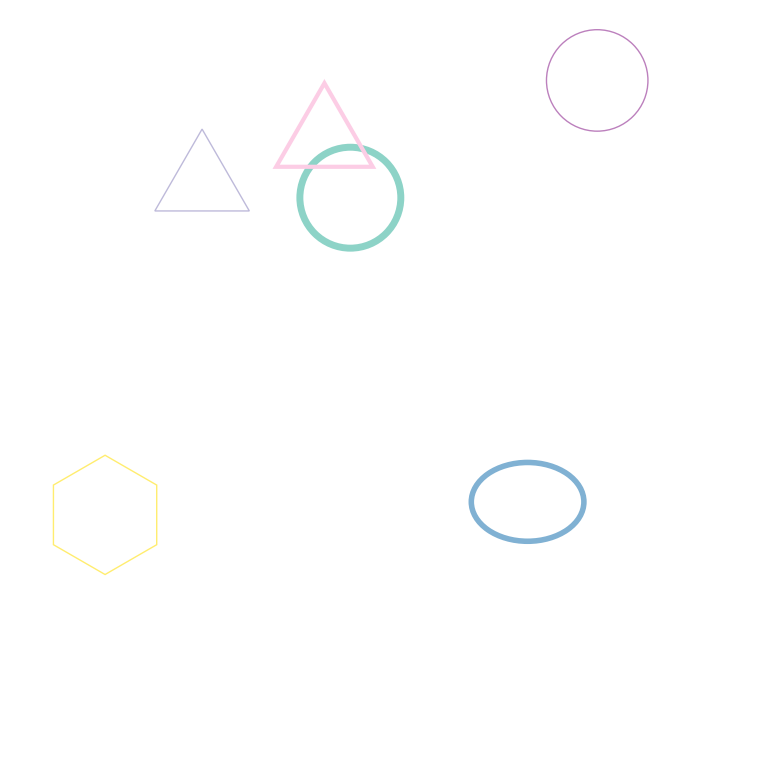[{"shape": "circle", "thickness": 2.5, "radius": 0.33, "center": [0.455, 0.743]}, {"shape": "triangle", "thickness": 0.5, "radius": 0.35, "center": [0.262, 0.761]}, {"shape": "oval", "thickness": 2, "radius": 0.37, "center": [0.685, 0.348]}, {"shape": "triangle", "thickness": 1.5, "radius": 0.36, "center": [0.421, 0.82]}, {"shape": "circle", "thickness": 0.5, "radius": 0.33, "center": [0.776, 0.896]}, {"shape": "hexagon", "thickness": 0.5, "radius": 0.39, "center": [0.136, 0.331]}]